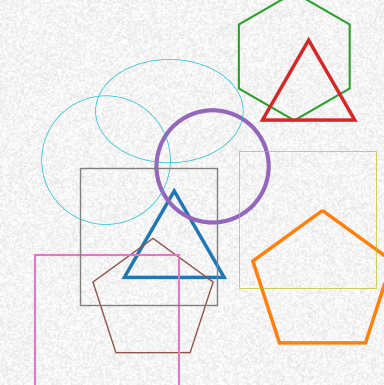[{"shape": "triangle", "thickness": 2.5, "radius": 0.75, "center": [0.453, 0.354]}, {"shape": "pentagon", "thickness": 2.5, "radius": 0.95, "center": [0.838, 0.263]}, {"shape": "hexagon", "thickness": 1.5, "radius": 0.83, "center": [0.764, 0.853]}, {"shape": "triangle", "thickness": 2.5, "radius": 0.69, "center": [0.802, 0.757]}, {"shape": "circle", "thickness": 3, "radius": 0.73, "center": [0.552, 0.568]}, {"shape": "pentagon", "thickness": 1, "radius": 0.82, "center": [0.397, 0.217]}, {"shape": "square", "thickness": 1.5, "radius": 0.94, "center": [0.278, 0.149]}, {"shape": "square", "thickness": 1, "radius": 0.89, "center": [0.386, 0.385]}, {"shape": "square", "thickness": 0.5, "radius": 0.89, "center": [0.799, 0.43]}, {"shape": "oval", "thickness": 0.5, "radius": 0.96, "center": [0.44, 0.712]}, {"shape": "circle", "thickness": 0.5, "radius": 0.84, "center": [0.275, 0.584]}]